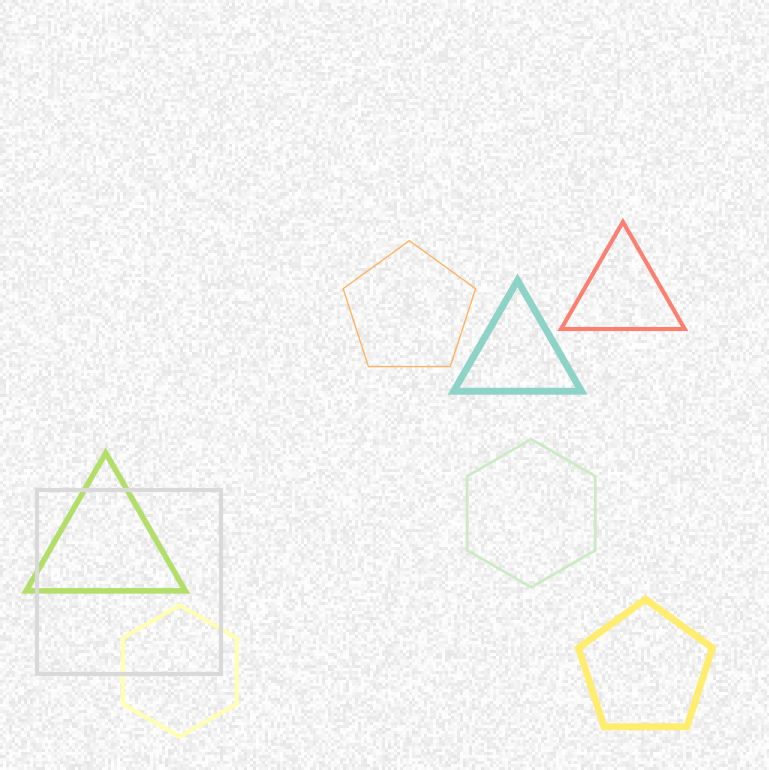[{"shape": "triangle", "thickness": 2.5, "radius": 0.48, "center": [0.672, 0.54]}, {"shape": "hexagon", "thickness": 1.5, "radius": 0.43, "center": [0.233, 0.129]}, {"shape": "triangle", "thickness": 1.5, "radius": 0.46, "center": [0.809, 0.619]}, {"shape": "pentagon", "thickness": 0.5, "radius": 0.45, "center": [0.532, 0.597]}, {"shape": "triangle", "thickness": 2, "radius": 0.6, "center": [0.137, 0.292]}, {"shape": "square", "thickness": 1.5, "radius": 0.6, "center": [0.168, 0.244]}, {"shape": "hexagon", "thickness": 1, "radius": 0.48, "center": [0.69, 0.333]}, {"shape": "pentagon", "thickness": 2.5, "radius": 0.46, "center": [0.838, 0.13]}]